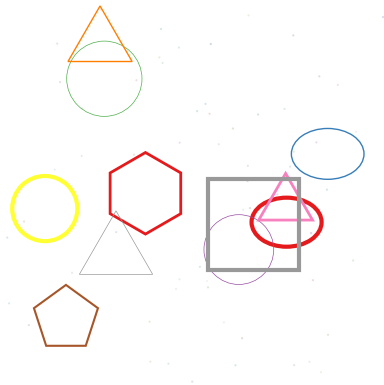[{"shape": "hexagon", "thickness": 2, "radius": 0.53, "center": [0.378, 0.498]}, {"shape": "oval", "thickness": 3, "radius": 0.45, "center": [0.744, 0.423]}, {"shape": "oval", "thickness": 1, "radius": 0.47, "center": [0.851, 0.6]}, {"shape": "circle", "thickness": 0.5, "radius": 0.49, "center": [0.271, 0.796]}, {"shape": "circle", "thickness": 0.5, "radius": 0.45, "center": [0.62, 0.352]}, {"shape": "triangle", "thickness": 1, "radius": 0.48, "center": [0.26, 0.888]}, {"shape": "circle", "thickness": 3, "radius": 0.42, "center": [0.116, 0.458]}, {"shape": "pentagon", "thickness": 1.5, "radius": 0.44, "center": [0.171, 0.173]}, {"shape": "triangle", "thickness": 2, "radius": 0.4, "center": [0.742, 0.469]}, {"shape": "triangle", "thickness": 0.5, "radius": 0.55, "center": [0.301, 0.342]}, {"shape": "square", "thickness": 3, "radius": 0.59, "center": [0.659, 0.418]}]